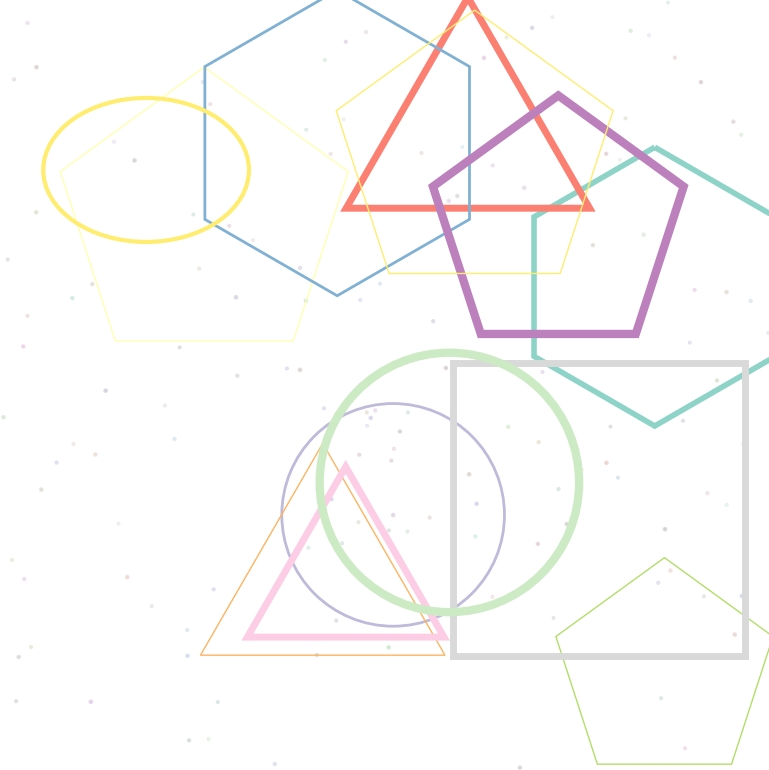[{"shape": "hexagon", "thickness": 2, "radius": 0.91, "center": [0.85, 0.628]}, {"shape": "pentagon", "thickness": 0.5, "radius": 0.98, "center": [0.265, 0.716]}, {"shape": "circle", "thickness": 1, "radius": 0.72, "center": [0.511, 0.331]}, {"shape": "triangle", "thickness": 2.5, "radius": 0.91, "center": [0.608, 0.821]}, {"shape": "hexagon", "thickness": 1, "radius": 0.99, "center": [0.438, 0.814]}, {"shape": "triangle", "thickness": 0.5, "radius": 0.92, "center": [0.419, 0.241]}, {"shape": "pentagon", "thickness": 0.5, "radius": 0.74, "center": [0.863, 0.128]}, {"shape": "triangle", "thickness": 2.5, "radius": 0.74, "center": [0.449, 0.246]}, {"shape": "square", "thickness": 2.5, "radius": 0.95, "center": [0.778, 0.338]}, {"shape": "pentagon", "thickness": 3, "radius": 0.86, "center": [0.725, 0.705]}, {"shape": "circle", "thickness": 3, "radius": 0.84, "center": [0.584, 0.373]}, {"shape": "oval", "thickness": 1.5, "radius": 0.67, "center": [0.19, 0.779]}, {"shape": "pentagon", "thickness": 0.5, "radius": 0.95, "center": [0.616, 0.798]}]